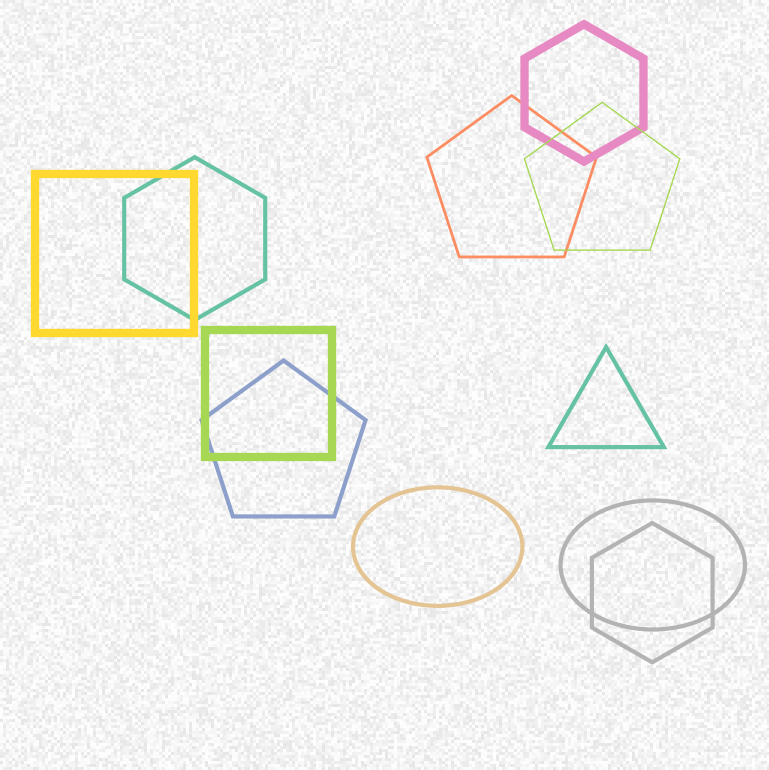[{"shape": "triangle", "thickness": 1.5, "radius": 0.43, "center": [0.787, 0.463]}, {"shape": "hexagon", "thickness": 1.5, "radius": 0.53, "center": [0.253, 0.69]}, {"shape": "pentagon", "thickness": 1, "radius": 0.58, "center": [0.665, 0.76]}, {"shape": "pentagon", "thickness": 1.5, "radius": 0.56, "center": [0.368, 0.42]}, {"shape": "hexagon", "thickness": 3, "radius": 0.45, "center": [0.758, 0.879]}, {"shape": "square", "thickness": 3, "radius": 0.41, "center": [0.349, 0.489]}, {"shape": "pentagon", "thickness": 0.5, "radius": 0.53, "center": [0.782, 0.761]}, {"shape": "square", "thickness": 3, "radius": 0.52, "center": [0.149, 0.671]}, {"shape": "oval", "thickness": 1.5, "radius": 0.55, "center": [0.568, 0.29]}, {"shape": "oval", "thickness": 1.5, "radius": 0.6, "center": [0.848, 0.266]}, {"shape": "hexagon", "thickness": 1.5, "radius": 0.45, "center": [0.847, 0.23]}]